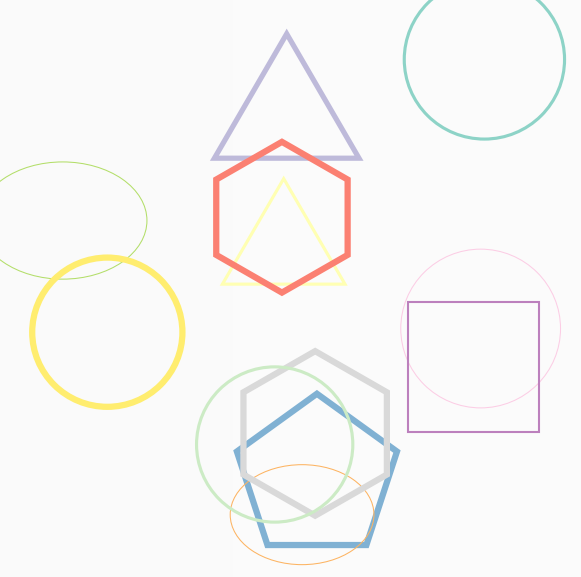[{"shape": "circle", "thickness": 1.5, "radius": 0.69, "center": [0.833, 0.896]}, {"shape": "triangle", "thickness": 1.5, "radius": 0.61, "center": [0.488, 0.568]}, {"shape": "triangle", "thickness": 2.5, "radius": 0.72, "center": [0.493, 0.797]}, {"shape": "hexagon", "thickness": 3, "radius": 0.65, "center": [0.485, 0.623]}, {"shape": "pentagon", "thickness": 3, "radius": 0.72, "center": [0.545, 0.173]}, {"shape": "oval", "thickness": 0.5, "radius": 0.62, "center": [0.52, 0.108]}, {"shape": "oval", "thickness": 0.5, "radius": 0.72, "center": [0.108, 0.617]}, {"shape": "circle", "thickness": 0.5, "radius": 0.69, "center": [0.827, 0.43]}, {"shape": "hexagon", "thickness": 3, "radius": 0.71, "center": [0.542, 0.249]}, {"shape": "square", "thickness": 1, "radius": 0.56, "center": [0.815, 0.364]}, {"shape": "circle", "thickness": 1.5, "radius": 0.67, "center": [0.473, 0.229]}, {"shape": "circle", "thickness": 3, "radius": 0.65, "center": [0.185, 0.424]}]